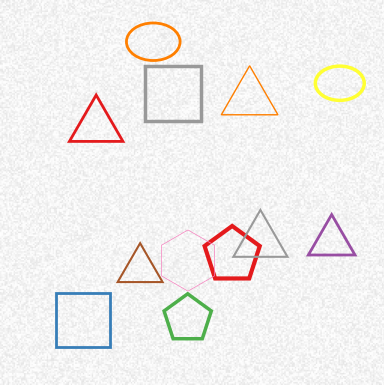[{"shape": "triangle", "thickness": 2, "radius": 0.4, "center": [0.25, 0.673]}, {"shape": "pentagon", "thickness": 3, "radius": 0.38, "center": [0.603, 0.338]}, {"shape": "square", "thickness": 2, "radius": 0.35, "center": [0.216, 0.169]}, {"shape": "pentagon", "thickness": 2.5, "radius": 0.32, "center": [0.488, 0.172]}, {"shape": "triangle", "thickness": 2, "radius": 0.35, "center": [0.861, 0.373]}, {"shape": "triangle", "thickness": 1, "radius": 0.42, "center": [0.648, 0.744]}, {"shape": "oval", "thickness": 2, "radius": 0.35, "center": [0.398, 0.892]}, {"shape": "oval", "thickness": 2.5, "radius": 0.32, "center": [0.883, 0.784]}, {"shape": "triangle", "thickness": 1.5, "radius": 0.34, "center": [0.364, 0.301]}, {"shape": "hexagon", "thickness": 0.5, "radius": 0.4, "center": [0.488, 0.323]}, {"shape": "square", "thickness": 2.5, "radius": 0.36, "center": [0.449, 0.757]}, {"shape": "triangle", "thickness": 1.5, "radius": 0.41, "center": [0.676, 0.374]}]